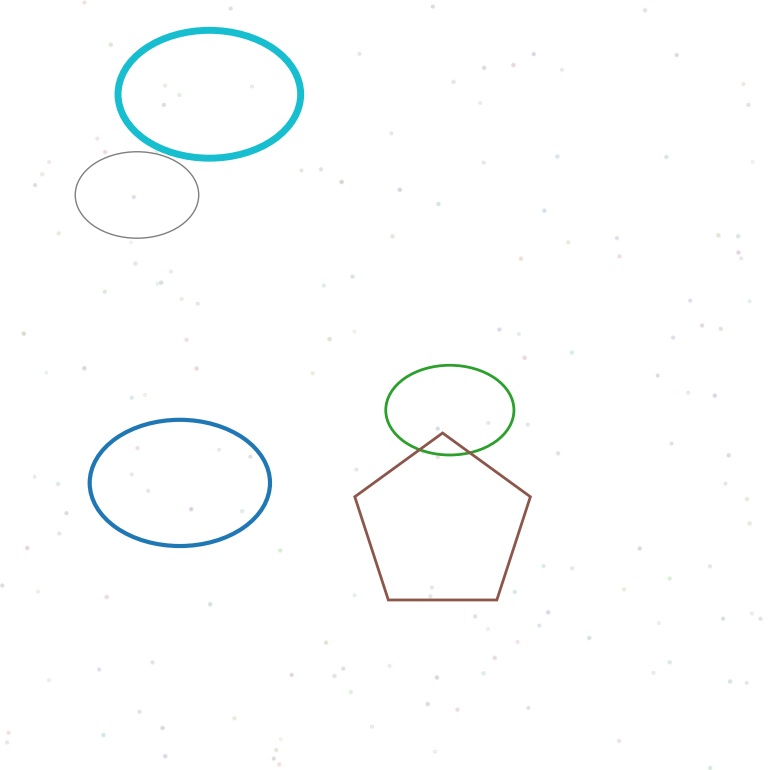[{"shape": "oval", "thickness": 1.5, "radius": 0.59, "center": [0.234, 0.373]}, {"shape": "oval", "thickness": 1, "radius": 0.42, "center": [0.584, 0.467]}, {"shape": "pentagon", "thickness": 1, "radius": 0.6, "center": [0.575, 0.318]}, {"shape": "oval", "thickness": 0.5, "radius": 0.4, "center": [0.178, 0.747]}, {"shape": "oval", "thickness": 2.5, "radius": 0.59, "center": [0.272, 0.878]}]